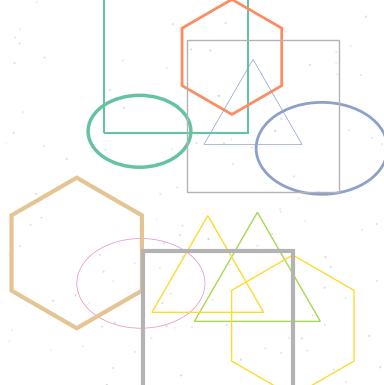[{"shape": "square", "thickness": 1.5, "radius": 0.93, "center": [0.457, 0.842]}, {"shape": "oval", "thickness": 2.5, "radius": 0.67, "center": [0.362, 0.659]}, {"shape": "hexagon", "thickness": 2, "radius": 0.75, "center": [0.602, 0.852]}, {"shape": "oval", "thickness": 2, "radius": 0.85, "center": [0.836, 0.615]}, {"shape": "triangle", "thickness": 0.5, "radius": 0.74, "center": [0.657, 0.698]}, {"shape": "oval", "thickness": 0.5, "radius": 0.83, "center": [0.366, 0.264]}, {"shape": "triangle", "thickness": 1, "radius": 0.94, "center": [0.669, 0.26]}, {"shape": "triangle", "thickness": 1, "radius": 0.84, "center": [0.54, 0.272]}, {"shape": "hexagon", "thickness": 1, "radius": 0.92, "center": [0.761, 0.154]}, {"shape": "hexagon", "thickness": 3, "radius": 0.98, "center": [0.199, 0.343]}, {"shape": "square", "thickness": 3, "radius": 0.97, "center": [0.565, 0.152]}, {"shape": "square", "thickness": 1, "radius": 0.99, "center": [0.683, 0.7]}]